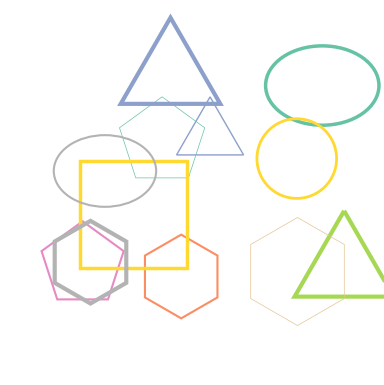[{"shape": "pentagon", "thickness": 0.5, "radius": 0.58, "center": [0.421, 0.632]}, {"shape": "oval", "thickness": 2.5, "radius": 0.74, "center": [0.837, 0.778]}, {"shape": "hexagon", "thickness": 1.5, "radius": 0.54, "center": [0.471, 0.282]}, {"shape": "triangle", "thickness": 3, "radius": 0.75, "center": [0.443, 0.805]}, {"shape": "triangle", "thickness": 1, "radius": 0.5, "center": [0.546, 0.648]}, {"shape": "pentagon", "thickness": 1.5, "radius": 0.56, "center": [0.215, 0.313]}, {"shape": "triangle", "thickness": 3, "radius": 0.74, "center": [0.894, 0.304]}, {"shape": "square", "thickness": 2.5, "radius": 0.7, "center": [0.347, 0.443]}, {"shape": "circle", "thickness": 2, "radius": 0.52, "center": [0.771, 0.588]}, {"shape": "hexagon", "thickness": 0.5, "radius": 0.7, "center": [0.773, 0.295]}, {"shape": "oval", "thickness": 1.5, "radius": 0.66, "center": [0.273, 0.556]}, {"shape": "hexagon", "thickness": 3, "radius": 0.54, "center": [0.235, 0.319]}]